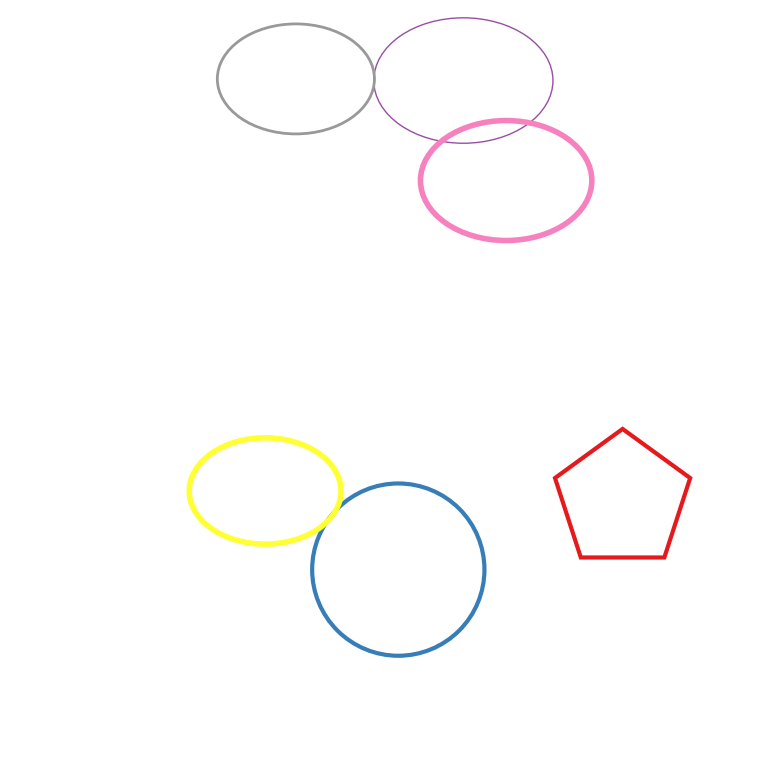[{"shape": "pentagon", "thickness": 1.5, "radius": 0.46, "center": [0.809, 0.351]}, {"shape": "circle", "thickness": 1.5, "radius": 0.56, "center": [0.517, 0.26]}, {"shape": "oval", "thickness": 0.5, "radius": 0.58, "center": [0.602, 0.895]}, {"shape": "oval", "thickness": 2, "radius": 0.49, "center": [0.344, 0.362]}, {"shape": "oval", "thickness": 2, "radius": 0.56, "center": [0.657, 0.766]}, {"shape": "oval", "thickness": 1, "radius": 0.51, "center": [0.384, 0.898]}]